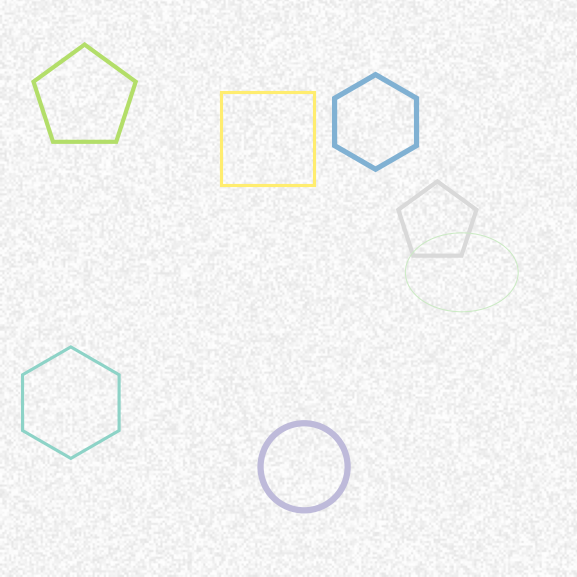[{"shape": "hexagon", "thickness": 1.5, "radius": 0.48, "center": [0.123, 0.302]}, {"shape": "circle", "thickness": 3, "radius": 0.38, "center": [0.527, 0.191]}, {"shape": "hexagon", "thickness": 2.5, "radius": 0.41, "center": [0.65, 0.788]}, {"shape": "pentagon", "thickness": 2, "radius": 0.47, "center": [0.147, 0.829]}, {"shape": "pentagon", "thickness": 2, "radius": 0.36, "center": [0.757, 0.614]}, {"shape": "oval", "thickness": 0.5, "radius": 0.49, "center": [0.8, 0.528]}, {"shape": "square", "thickness": 1.5, "radius": 0.4, "center": [0.463, 0.76]}]